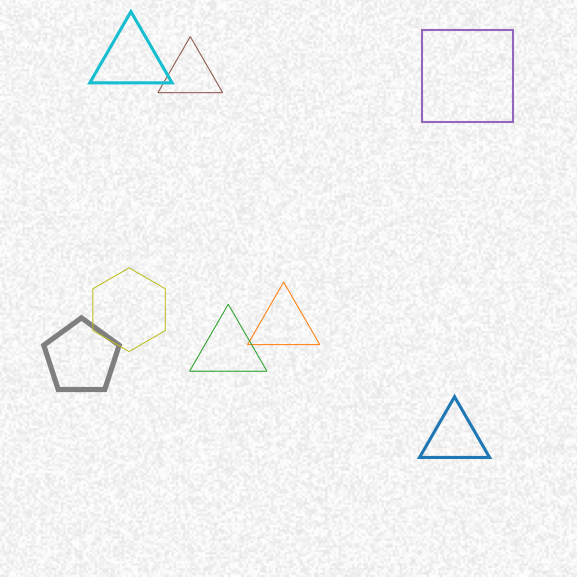[{"shape": "triangle", "thickness": 1.5, "radius": 0.35, "center": [0.787, 0.242]}, {"shape": "triangle", "thickness": 0.5, "radius": 0.36, "center": [0.491, 0.438]}, {"shape": "triangle", "thickness": 0.5, "radius": 0.39, "center": [0.395, 0.395]}, {"shape": "square", "thickness": 1, "radius": 0.4, "center": [0.81, 0.868]}, {"shape": "triangle", "thickness": 0.5, "radius": 0.32, "center": [0.329, 0.871]}, {"shape": "pentagon", "thickness": 2.5, "radius": 0.34, "center": [0.141, 0.38]}, {"shape": "hexagon", "thickness": 0.5, "radius": 0.36, "center": [0.224, 0.463]}, {"shape": "triangle", "thickness": 1.5, "radius": 0.41, "center": [0.227, 0.897]}]